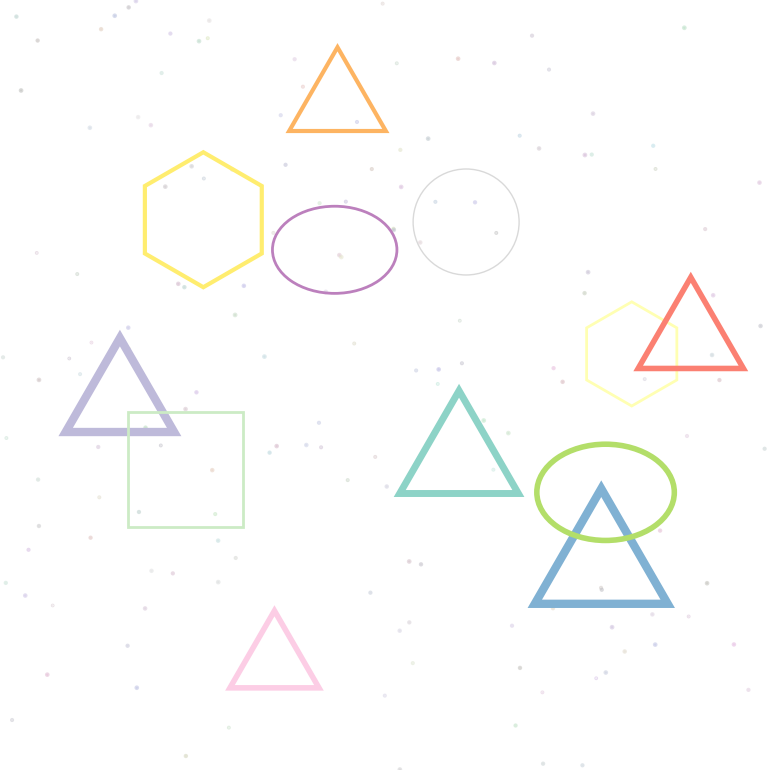[{"shape": "triangle", "thickness": 2.5, "radius": 0.44, "center": [0.596, 0.404]}, {"shape": "hexagon", "thickness": 1, "radius": 0.34, "center": [0.82, 0.54]}, {"shape": "triangle", "thickness": 3, "radius": 0.41, "center": [0.156, 0.48]}, {"shape": "triangle", "thickness": 2, "radius": 0.39, "center": [0.897, 0.561]}, {"shape": "triangle", "thickness": 3, "radius": 0.5, "center": [0.781, 0.266]}, {"shape": "triangle", "thickness": 1.5, "radius": 0.36, "center": [0.438, 0.866]}, {"shape": "oval", "thickness": 2, "radius": 0.45, "center": [0.786, 0.361]}, {"shape": "triangle", "thickness": 2, "radius": 0.33, "center": [0.356, 0.14]}, {"shape": "circle", "thickness": 0.5, "radius": 0.34, "center": [0.605, 0.712]}, {"shape": "oval", "thickness": 1, "radius": 0.4, "center": [0.435, 0.676]}, {"shape": "square", "thickness": 1, "radius": 0.37, "center": [0.241, 0.39]}, {"shape": "hexagon", "thickness": 1.5, "radius": 0.44, "center": [0.264, 0.715]}]